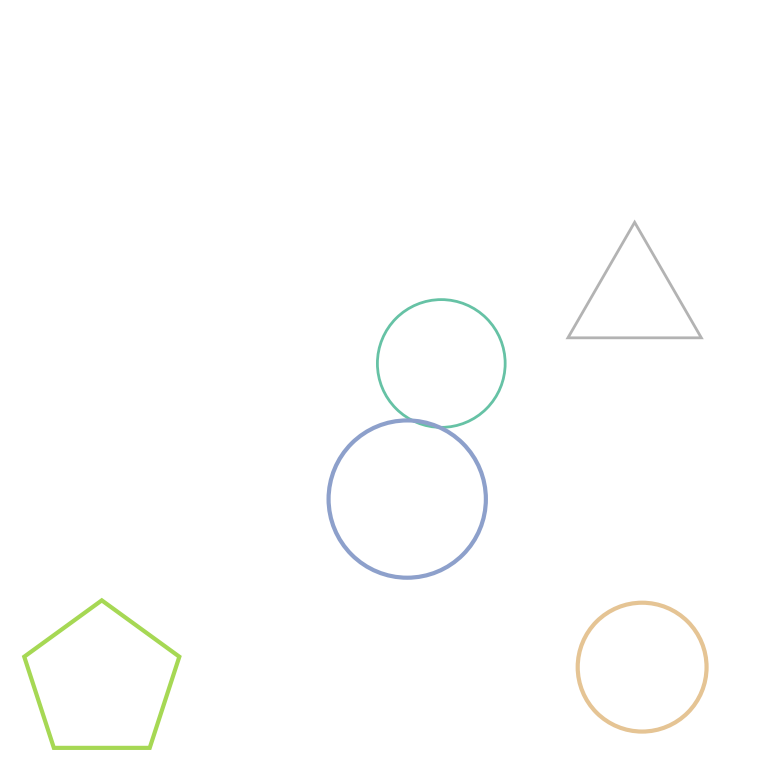[{"shape": "circle", "thickness": 1, "radius": 0.41, "center": [0.573, 0.528]}, {"shape": "circle", "thickness": 1.5, "radius": 0.51, "center": [0.529, 0.352]}, {"shape": "pentagon", "thickness": 1.5, "radius": 0.53, "center": [0.132, 0.114]}, {"shape": "circle", "thickness": 1.5, "radius": 0.42, "center": [0.834, 0.134]}, {"shape": "triangle", "thickness": 1, "radius": 0.5, "center": [0.824, 0.611]}]